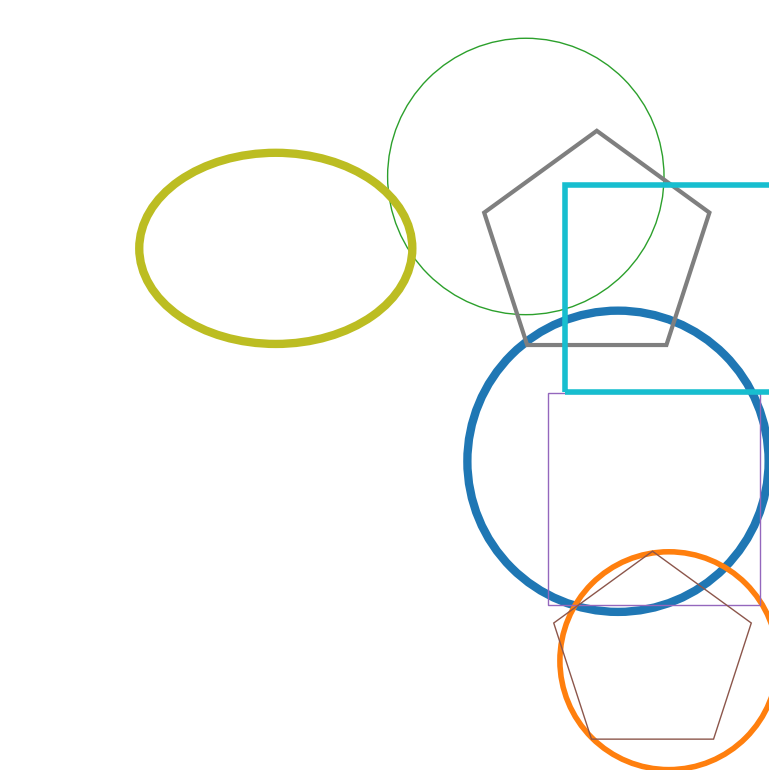[{"shape": "circle", "thickness": 3, "radius": 0.98, "center": [0.803, 0.401]}, {"shape": "circle", "thickness": 2, "radius": 0.71, "center": [0.869, 0.142]}, {"shape": "circle", "thickness": 0.5, "radius": 0.9, "center": [0.683, 0.771]}, {"shape": "square", "thickness": 0.5, "radius": 0.69, "center": [0.85, 0.352]}, {"shape": "pentagon", "thickness": 0.5, "radius": 0.67, "center": [0.847, 0.149]}, {"shape": "pentagon", "thickness": 1.5, "radius": 0.77, "center": [0.775, 0.676]}, {"shape": "oval", "thickness": 3, "radius": 0.89, "center": [0.358, 0.677]}, {"shape": "square", "thickness": 2, "radius": 0.67, "center": [0.868, 0.625]}]